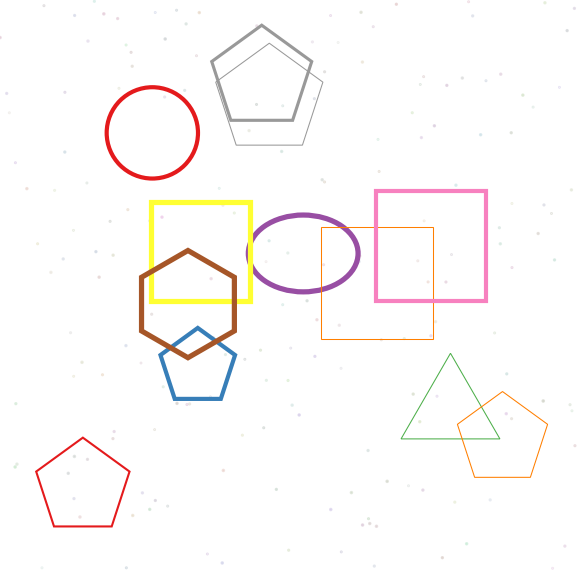[{"shape": "circle", "thickness": 2, "radius": 0.4, "center": [0.264, 0.769]}, {"shape": "pentagon", "thickness": 1, "radius": 0.42, "center": [0.143, 0.156]}, {"shape": "pentagon", "thickness": 2, "radius": 0.34, "center": [0.342, 0.363]}, {"shape": "triangle", "thickness": 0.5, "radius": 0.49, "center": [0.78, 0.289]}, {"shape": "oval", "thickness": 2.5, "radius": 0.48, "center": [0.525, 0.56]}, {"shape": "pentagon", "thickness": 0.5, "radius": 0.41, "center": [0.87, 0.239]}, {"shape": "square", "thickness": 0.5, "radius": 0.49, "center": [0.653, 0.51]}, {"shape": "square", "thickness": 2.5, "radius": 0.43, "center": [0.347, 0.564]}, {"shape": "hexagon", "thickness": 2.5, "radius": 0.46, "center": [0.325, 0.473]}, {"shape": "square", "thickness": 2, "radius": 0.48, "center": [0.746, 0.573]}, {"shape": "pentagon", "thickness": 1.5, "radius": 0.46, "center": [0.453, 0.864]}, {"shape": "pentagon", "thickness": 0.5, "radius": 0.49, "center": [0.466, 0.827]}]